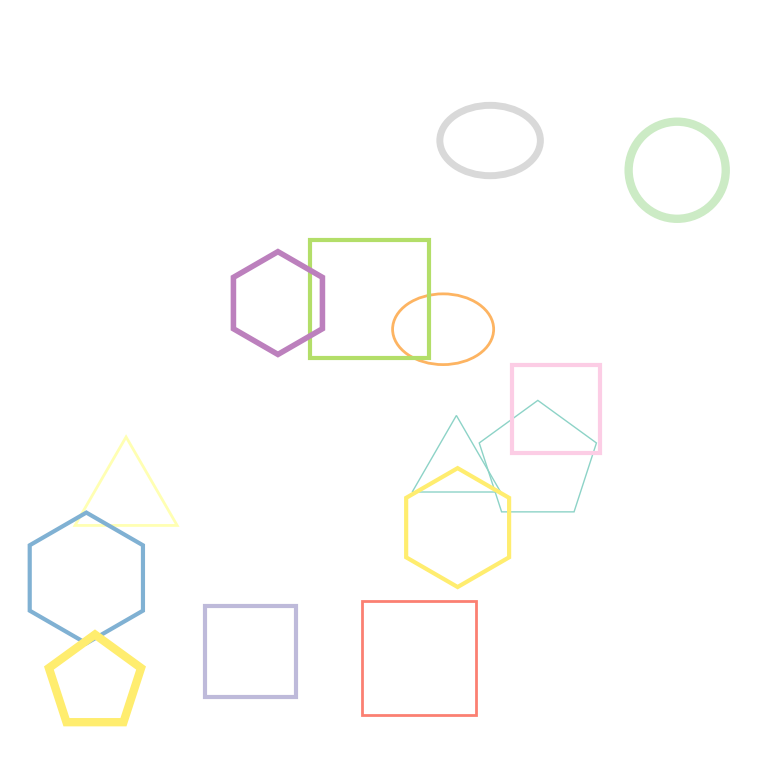[{"shape": "pentagon", "thickness": 0.5, "radius": 0.4, "center": [0.698, 0.4]}, {"shape": "triangle", "thickness": 0.5, "radius": 0.33, "center": [0.593, 0.394]}, {"shape": "triangle", "thickness": 1, "radius": 0.38, "center": [0.164, 0.356]}, {"shape": "square", "thickness": 1.5, "radius": 0.3, "center": [0.326, 0.154]}, {"shape": "square", "thickness": 1, "radius": 0.37, "center": [0.544, 0.146]}, {"shape": "hexagon", "thickness": 1.5, "radius": 0.42, "center": [0.112, 0.249]}, {"shape": "oval", "thickness": 1, "radius": 0.33, "center": [0.575, 0.572]}, {"shape": "square", "thickness": 1.5, "radius": 0.39, "center": [0.48, 0.612]}, {"shape": "square", "thickness": 1.5, "radius": 0.29, "center": [0.722, 0.469]}, {"shape": "oval", "thickness": 2.5, "radius": 0.33, "center": [0.637, 0.818]}, {"shape": "hexagon", "thickness": 2, "radius": 0.33, "center": [0.361, 0.606]}, {"shape": "circle", "thickness": 3, "radius": 0.32, "center": [0.879, 0.779]}, {"shape": "pentagon", "thickness": 3, "radius": 0.31, "center": [0.123, 0.113]}, {"shape": "hexagon", "thickness": 1.5, "radius": 0.39, "center": [0.594, 0.315]}]